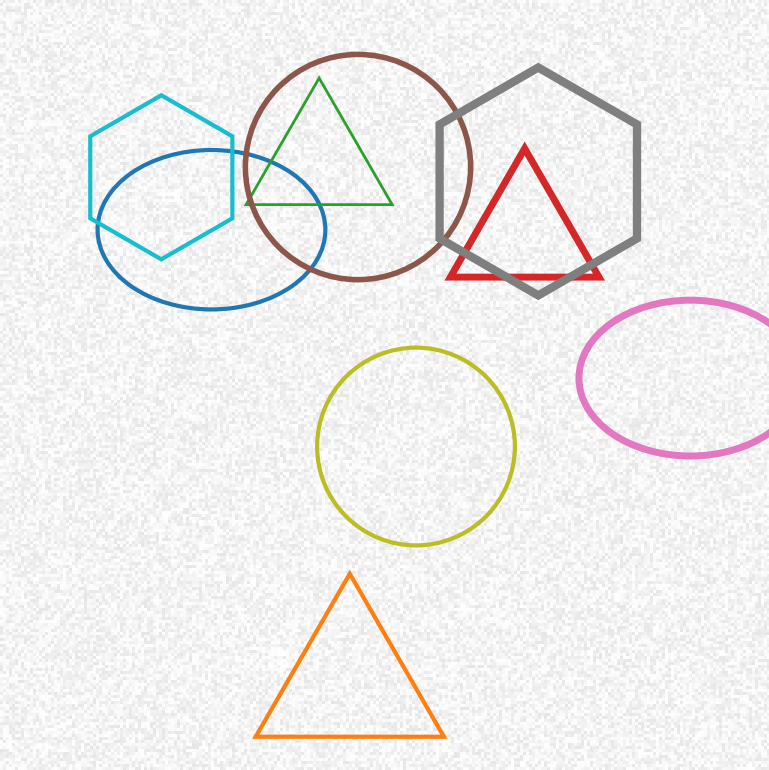[{"shape": "oval", "thickness": 1.5, "radius": 0.74, "center": [0.275, 0.702]}, {"shape": "triangle", "thickness": 1.5, "radius": 0.71, "center": [0.454, 0.114]}, {"shape": "triangle", "thickness": 1, "radius": 0.55, "center": [0.414, 0.789]}, {"shape": "triangle", "thickness": 2.5, "radius": 0.56, "center": [0.681, 0.696]}, {"shape": "circle", "thickness": 2, "radius": 0.73, "center": [0.465, 0.783]}, {"shape": "oval", "thickness": 2.5, "radius": 0.72, "center": [0.896, 0.509]}, {"shape": "hexagon", "thickness": 3, "radius": 0.74, "center": [0.699, 0.764]}, {"shape": "circle", "thickness": 1.5, "radius": 0.64, "center": [0.54, 0.42]}, {"shape": "hexagon", "thickness": 1.5, "radius": 0.53, "center": [0.209, 0.77]}]